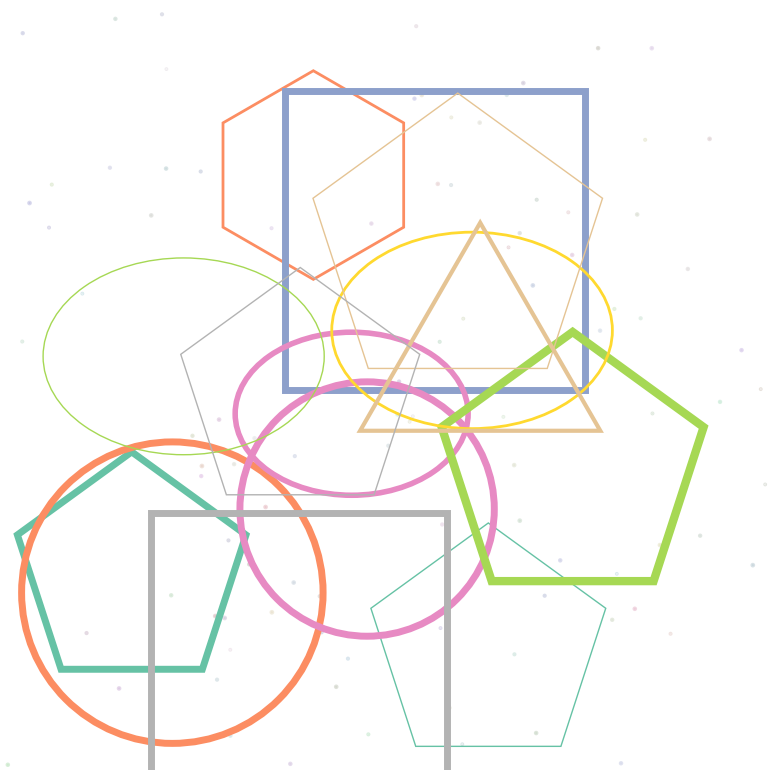[{"shape": "pentagon", "thickness": 0.5, "radius": 0.8, "center": [0.634, 0.16]}, {"shape": "pentagon", "thickness": 2.5, "radius": 0.78, "center": [0.171, 0.257]}, {"shape": "circle", "thickness": 2.5, "radius": 0.98, "center": [0.224, 0.23]}, {"shape": "hexagon", "thickness": 1, "radius": 0.68, "center": [0.407, 0.773]}, {"shape": "square", "thickness": 2.5, "radius": 0.97, "center": [0.565, 0.688]}, {"shape": "oval", "thickness": 2, "radius": 0.76, "center": [0.457, 0.463]}, {"shape": "circle", "thickness": 2.5, "radius": 0.83, "center": [0.477, 0.339]}, {"shape": "pentagon", "thickness": 3, "radius": 0.89, "center": [0.744, 0.39]}, {"shape": "oval", "thickness": 0.5, "radius": 0.91, "center": [0.239, 0.537]}, {"shape": "oval", "thickness": 1, "radius": 0.91, "center": [0.613, 0.571]}, {"shape": "triangle", "thickness": 1.5, "radius": 0.9, "center": [0.624, 0.531]}, {"shape": "pentagon", "thickness": 0.5, "radius": 0.99, "center": [0.594, 0.681]}, {"shape": "pentagon", "thickness": 0.5, "radius": 0.82, "center": [0.39, 0.489]}, {"shape": "square", "thickness": 2.5, "radius": 0.96, "center": [0.388, 0.141]}]